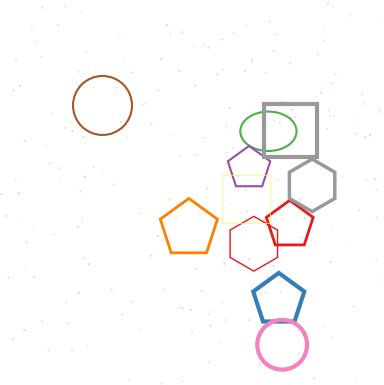[{"shape": "pentagon", "thickness": 2, "radius": 0.32, "center": [0.753, 0.416]}, {"shape": "hexagon", "thickness": 1, "radius": 0.36, "center": [0.659, 0.367]}, {"shape": "pentagon", "thickness": 3, "radius": 0.35, "center": [0.724, 0.221]}, {"shape": "oval", "thickness": 1.5, "radius": 0.37, "center": [0.697, 0.659]}, {"shape": "pentagon", "thickness": 1.5, "radius": 0.29, "center": [0.647, 0.563]}, {"shape": "pentagon", "thickness": 2, "radius": 0.39, "center": [0.491, 0.407]}, {"shape": "square", "thickness": 0.5, "radius": 0.31, "center": [0.639, 0.482]}, {"shape": "circle", "thickness": 1.5, "radius": 0.38, "center": [0.266, 0.726]}, {"shape": "circle", "thickness": 3, "radius": 0.32, "center": [0.733, 0.105]}, {"shape": "square", "thickness": 3, "radius": 0.35, "center": [0.754, 0.661]}, {"shape": "hexagon", "thickness": 2.5, "radius": 0.34, "center": [0.811, 0.519]}]